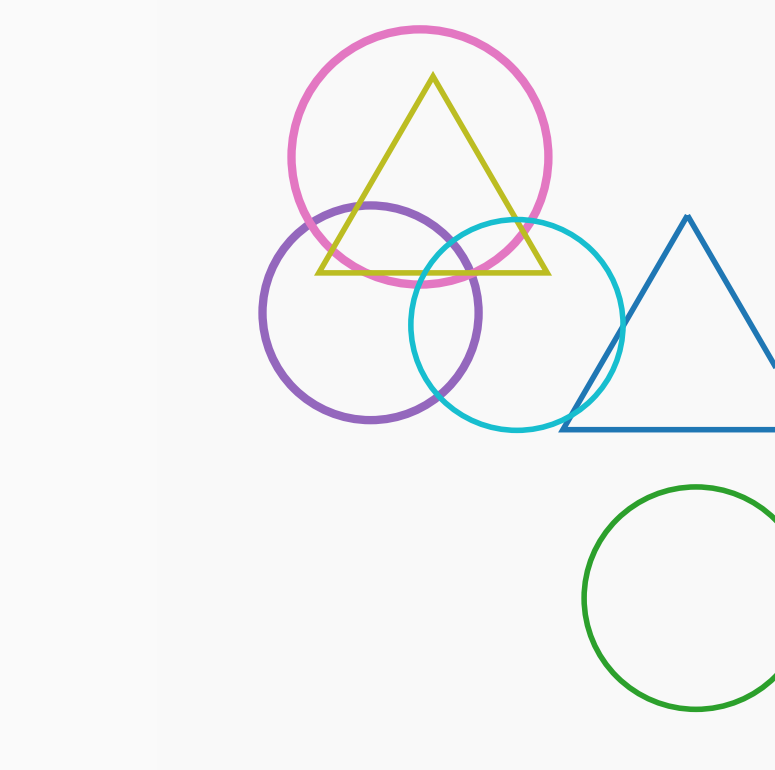[{"shape": "triangle", "thickness": 2, "radius": 0.93, "center": [0.887, 0.535]}, {"shape": "circle", "thickness": 2, "radius": 0.72, "center": [0.898, 0.223]}, {"shape": "circle", "thickness": 3, "radius": 0.7, "center": [0.478, 0.594]}, {"shape": "circle", "thickness": 3, "radius": 0.83, "center": [0.542, 0.796]}, {"shape": "triangle", "thickness": 2, "radius": 0.85, "center": [0.559, 0.731]}, {"shape": "circle", "thickness": 2, "radius": 0.68, "center": [0.667, 0.578]}]